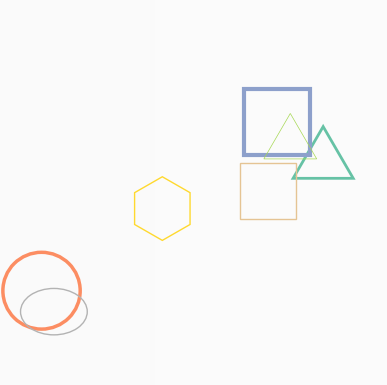[{"shape": "triangle", "thickness": 2, "radius": 0.45, "center": [0.834, 0.582]}, {"shape": "circle", "thickness": 2.5, "radius": 0.5, "center": [0.107, 0.245]}, {"shape": "square", "thickness": 3, "radius": 0.43, "center": [0.714, 0.684]}, {"shape": "triangle", "thickness": 0.5, "radius": 0.39, "center": [0.749, 0.627]}, {"shape": "hexagon", "thickness": 1, "radius": 0.41, "center": [0.419, 0.458]}, {"shape": "square", "thickness": 1, "radius": 0.36, "center": [0.691, 0.504]}, {"shape": "oval", "thickness": 1, "radius": 0.43, "center": [0.139, 0.191]}]